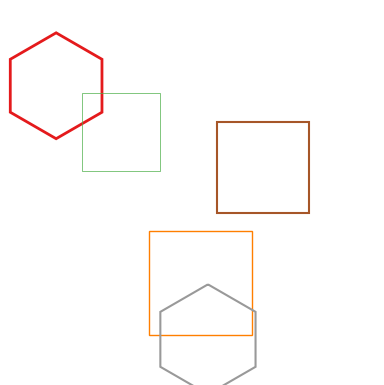[{"shape": "hexagon", "thickness": 2, "radius": 0.69, "center": [0.146, 0.777]}, {"shape": "square", "thickness": 0.5, "radius": 0.5, "center": [0.314, 0.657]}, {"shape": "square", "thickness": 1, "radius": 0.67, "center": [0.521, 0.266]}, {"shape": "square", "thickness": 1.5, "radius": 0.6, "center": [0.684, 0.565]}, {"shape": "hexagon", "thickness": 1.5, "radius": 0.71, "center": [0.54, 0.119]}]